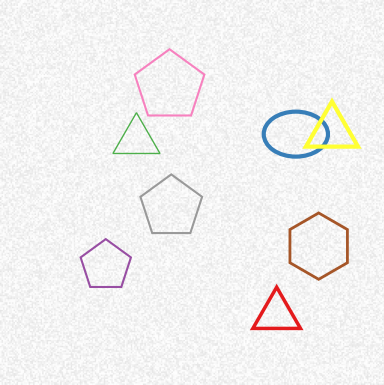[{"shape": "triangle", "thickness": 2.5, "radius": 0.36, "center": [0.719, 0.183]}, {"shape": "oval", "thickness": 3, "radius": 0.42, "center": [0.768, 0.652]}, {"shape": "triangle", "thickness": 1, "radius": 0.35, "center": [0.354, 0.637]}, {"shape": "pentagon", "thickness": 1.5, "radius": 0.34, "center": [0.275, 0.31]}, {"shape": "triangle", "thickness": 3, "radius": 0.39, "center": [0.862, 0.658]}, {"shape": "hexagon", "thickness": 2, "radius": 0.43, "center": [0.828, 0.361]}, {"shape": "pentagon", "thickness": 1.5, "radius": 0.48, "center": [0.44, 0.777]}, {"shape": "pentagon", "thickness": 1.5, "radius": 0.42, "center": [0.445, 0.463]}]